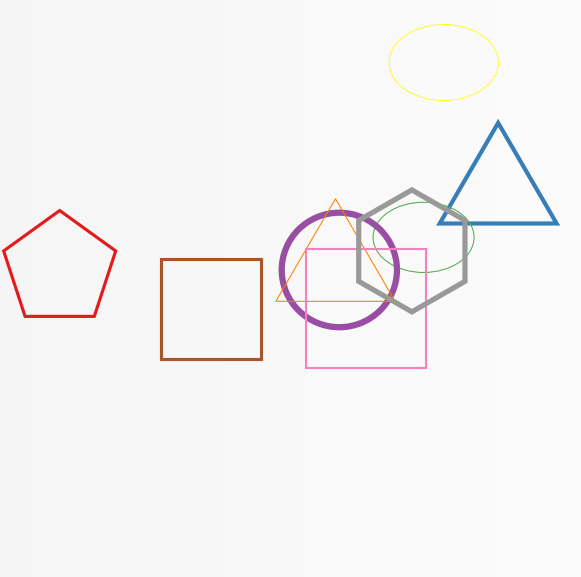[{"shape": "pentagon", "thickness": 1.5, "radius": 0.51, "center": [0.103, 0.533]}, {"shape": "triangle", "thickness": 2, "radius": 0.58, "center": [0.857, 0.67]}, {"shape": "oval", "thickness": 0.5, "radius": 0.43, "center": [0.729, 0.588]}, {"shape": "circle", "thickness": 3, "radius": 0.5, "center": [0.584, 0.532]}, {"shape": "triangle", "thickness": 0.5, "radius": 0.59, "center": [0.577, 0.537]}, {"shape": "oval", "thickness": 0.5, "radius": 0.47, "center": [0.763, 0.891]}, {"shape": "square", "thickness": 1.5, "radius": 0.43, "center": [0.363, 0.465]}, {"shape": "square", "thickness": 1, "radius": 0.52, "center": [0.63, 0.465]}, {"shape": "hexagon", "thickness": 2.5, "radius": 0.53, "center": [0.709, 0.565]}]